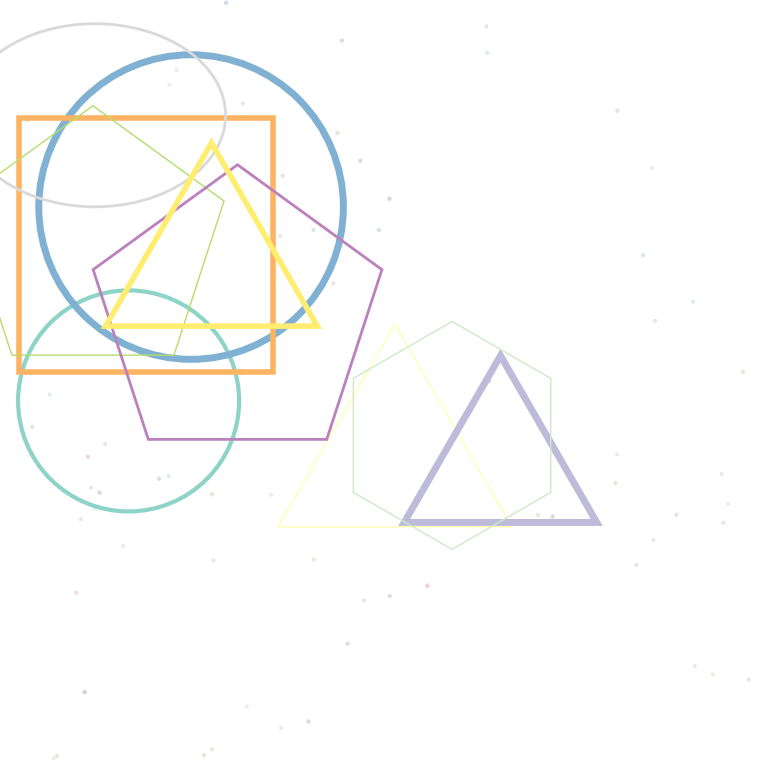[{"shape": "circle", "thickness": 1.5, "radius": 0.72, "center": [0.167, 0.479]}, {"shape": "triangle", "thickness": 0.5, "radius": 0.88, "center": [0.513, 0.403]}, {"shape": "triangle", "thickness": 2.5, "radius": 0.72, "center": [0.65, 0.394]}, {"shape": "circle", "thickness": 2.5, "radius": 0.99, "center": [0.248, 0.731]}, {"shape": "square", "thickness": 2, "radius": 0.83, "center": [0.19, 0.682]}, {"shape": "pentagon", "thickness": 0.5, "radius": 0.9, "center": [0.121, 0.684]}, {"shape": "oval", "thickness": 1, "radius": 0.85, "center": [0.123, 0.85]}, {"shape": "pentagon", "thickness": 1, "radius": 0.99, "center": [0.308, 0.589]}, {"shape": "hexagon", "thickness": 0.5, "radius": 0.74, "center": [0.587, 0.435]}, {"shape": "triangle", "thickness": 2, "radius": 0.79, "center": [0.275, 0.656]}]